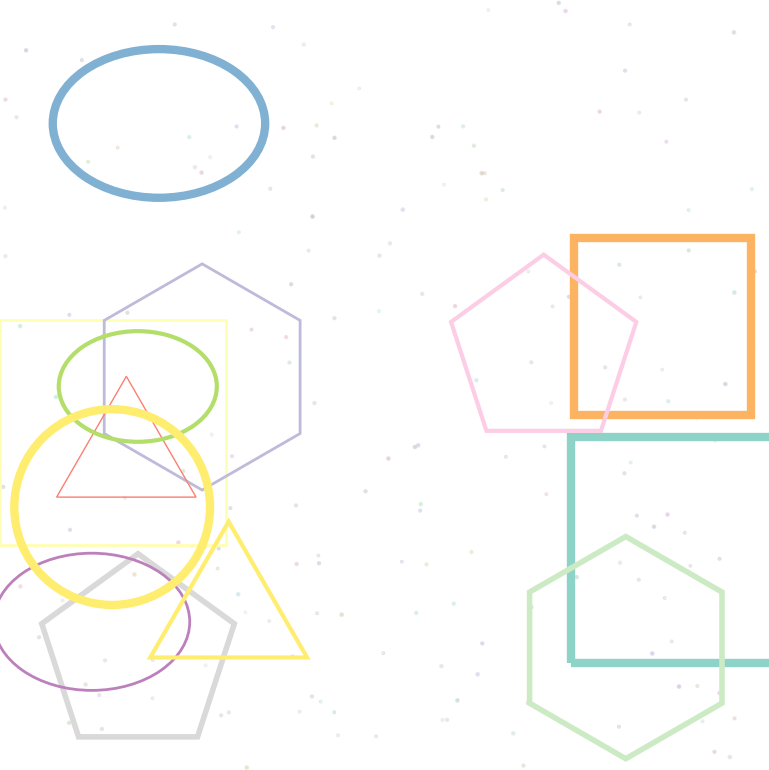[{"shape": "square", "thickness": 3, "radius": 0.73, "center": [0.888, 0.285]}, {"shape": "square", "thickness": 1, "radius": 0.73, "center": [0.147, 0.438]}, {"shape": "hexagon", "thickness": 1, "radius": 0.73, "center": [0.263, 0.51]}, {"shape": "triangle", "thickness": 0.5, "radius": 0.52, "center": [0.164, 0.407]}, {"shape": "oval", "thickness": 3, "radius": 0.69, "center": [0.206, 0.84]}, {"shape": "square", "thickness": 3, "radius": 0.57, "center": [0.861, 0.576]}, {"shape": "oval", "thickness": 1.5, "radius": 0.51, "center": [0.179, 0.498]}, {"shape": "pentagon", "thickness": 1.5, "radius": 0.63, "center": [0.706, 0.543]}, {"shape": "pentagon", "thickness": 2, "radius": 0.66, "center": [0.179, 0.149]}, {"shape": "oval", "thickness": 1, "radius": 0.64, "center": [0.119, 0.192]}, {"shape": "hexagon", "thickness": 2, "radius": 0.72, "center": [0.813, 0.159]}, {"shape": "triangle", "thickness": 1.5, "radius": 0.59, "center": [0.297, 0.205]}, {"shape": "circle", "thickness": 3, "radius": 0.64, "center": [0.146, 0.341]}]